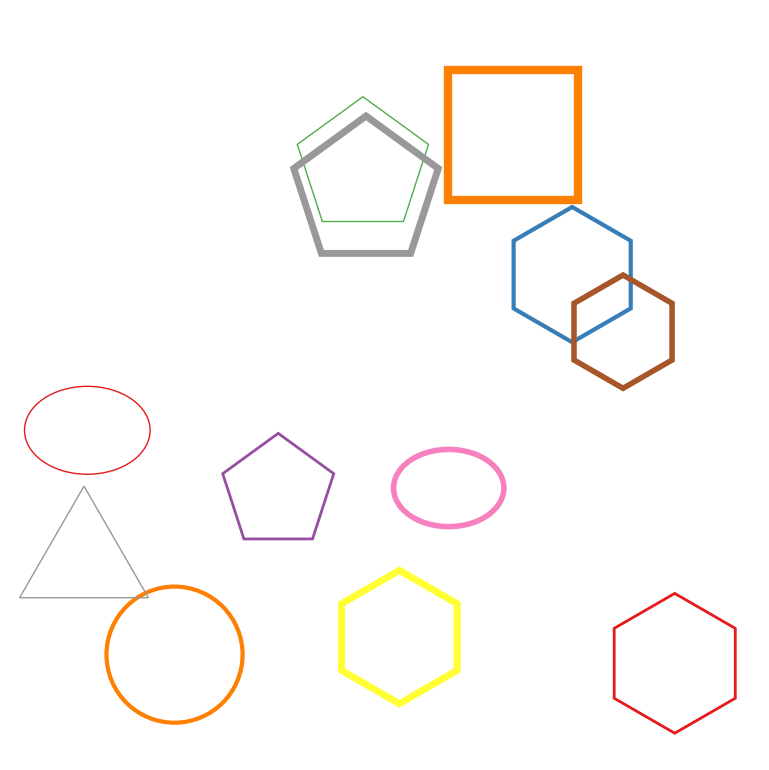[{"shape": "oval", "thickness": 0.5, "radius": 0.41, "center": [0.113, 0.441]}, {"shape": "hexagon", "thickness": 1, "radius": 0.45, "center": [0.876, 0.139]}, {"shape": "hexagon", "thickness": 1.5, "radius": 0.44, "center": [0.743, 0.643]}, {"shape": "pentagon", "thickness": 0.5, "radius": 0.45, "center": [0.471, 0.785]}, {"shape": "pentagon", "thickness": 1, "radius": 0.38, "center": [0.361, 0.361]}, {"shape": "circle", "thickness": 1.5, "radius": 0.44, "center": [0.227, 0.15]}, {"shape": "square", "thickness": 3, "radius": 0.42, "center": [0.666, 0.825]}, {"shape": "hexagon", "thickness": 2.5, "radius": 0.43, "center": [0.519, 0.173]}, {"shape": "hexagon", "thickness": 2, "radius": 0.37, "center": [0.809, 0.569]}, {"shape": "oval", "thickness": 2, "radius": 0.36, "center": [0.583, 0.366]}, {"shape": "pentagon", "thickness": 2.5, "radius": 0.49, "center": [0.475, 0.751]}, {"shape": "triangle", "thickness": 0.5, "radius": 0.48, "center": [0.109, 0.272]}]